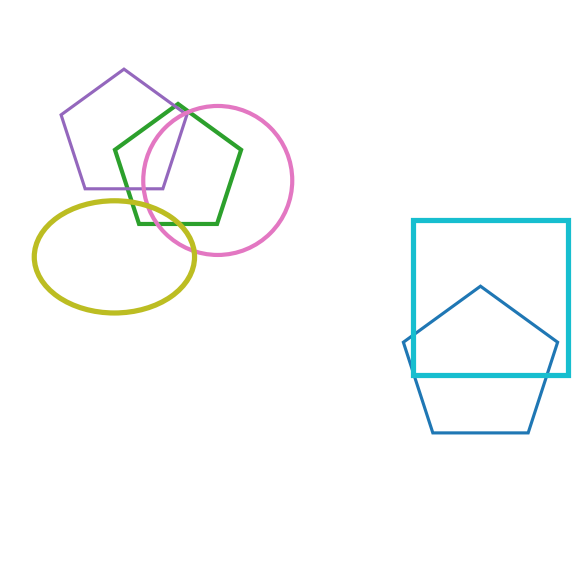[{"shape": "pentagon", "thickness": 1.5, "radius": 0.7, "center": [0.832, 0.363]}, {"shape": "pentagon", "thickness": 2, "radius": 0.57, "center": [0.308, 0.704]}, {"shape": "pentagon", "thickness": 1.5, "radius": 0.57, "center": [0.215, 0.765]}, {"shape": "circle", "thickness": 2, "radius": 0.64, "center": [0.377, 0.687]}, {"shape": "oval", "thickness": 2.5, "radius": 0.69, "center": [0.198, 0.554]}, {"shape": "square", "thickness": 2.5, "radius": 0.67, "center": [0.849, 0.484]}]